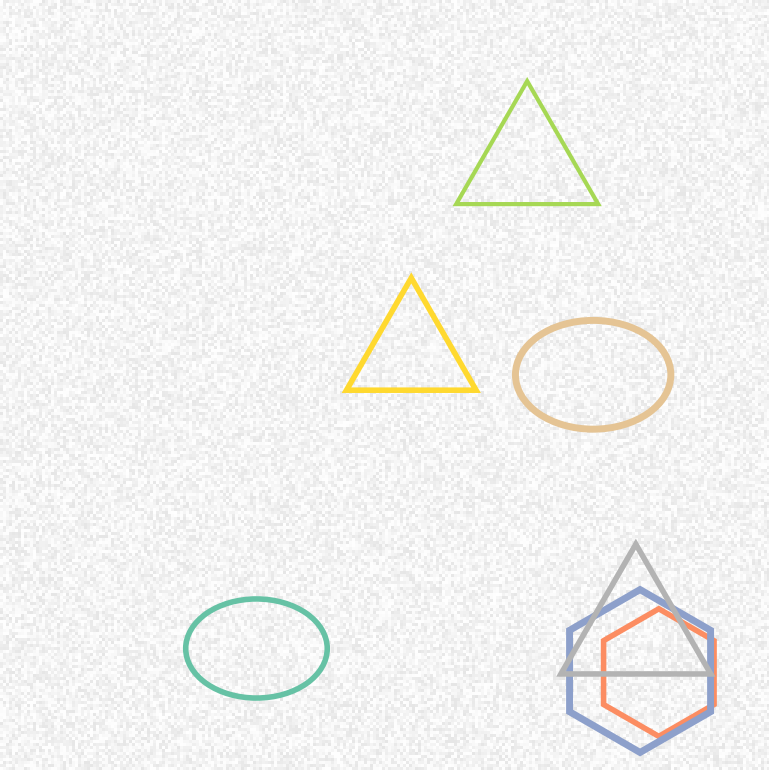[{"shape": "oval", "thickness": 2, "radius": 0.46, "center": [0.333, 0.158]}, {"shape": "hexagon", "thickness": 2, "radius": 0.41, "center": [0.856, 0.127]}, {"shape": "hexagon", "thickness": 2.5, "radius": 0.53, "center": [0.831, 0.129]}, {"shape": "triangle", "thickness": 1.5, "radius": 0.53, "center": [0.685, 0.788]}, {"shape": "triangle", "thickness": 2, "radius": 0.49, "center": [0.534, 0.542]}, {"shape": "oval", "thickness": 2.5, "radius": 0.5, "center": [0.77, 0.513]}, {"shape": "triangle", "thickness": 2, "radius": 0.56, "center": [0.826, 0.181]}]